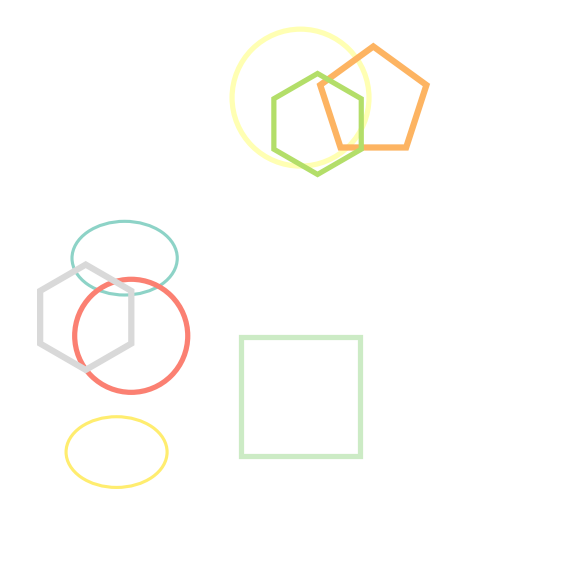[{"shape": "oval", "thickness": 1.5, "radius": 0.46, "center": [0.216, 0.552]}, {"shape": "circle", "thickness": 2.5, "radius": 0.59, "center": [0.52, 0.83]}, {"shape": "circle", "thickness": 2.5, "radius": 0.49, "center": [0.227, 0.418]}, {"shape": "pentagon", "thickness": 3, "radius": 0.48, "center": [0.646, 0.822]}, {"shape": "hexagon", "thickness": 2.5, "radius": 0.44, "center": [0.55, 0.784]}, {"shape": "hexagon", "thickness": 3, "radius": 0.46, "center": [0.148, 0.45]}, {"shape": "square", "thickness": 2.5, "radius": 0.51, "center": [0.52, 0.312]}, {"shape": "oval", "thickness": 1.5, "radius": 0.44, "center": [0.202, 0.216]}]